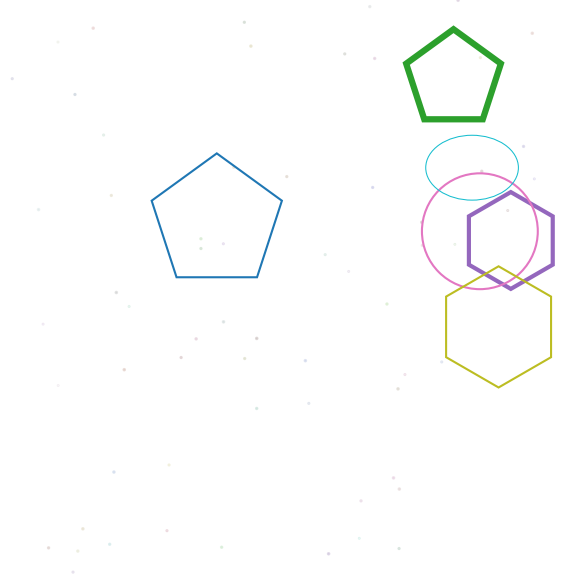[{"shape": "pentagon", "thickness": 1, "radius": 0.59, "center": [0.375, 0.615]}, {"shape": "pentagon", "thickness": 3, "radius": 0.43, "center": [0.785, 0.862]}, {"shape": "hexagon", "thickness": 2, "radius": 0.42, "center": [0.885, 0.583]}, {"shape": "circle", "thickness": 1, "radius": 0.5, "center": [0.831, 0.599]}, {"shape": "hexagon", "thickness": 1, "radius": 0.52, "center": [0.863, 0.433]}, {"shape": "oval", "thickness": 0.5, "radius": 0.4, "center": [0.817, 0.709]}]